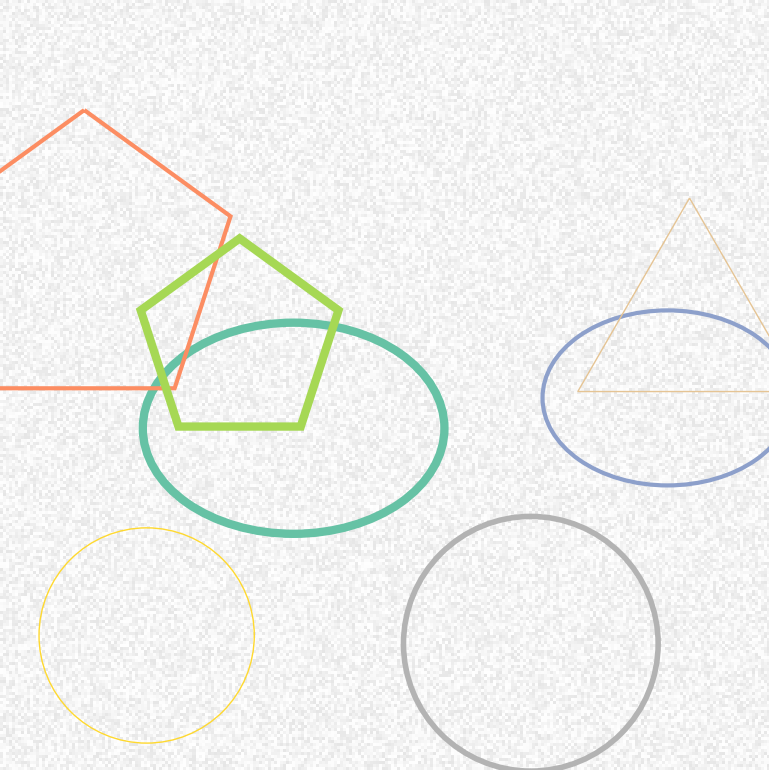[{"shape": "oval", "thickness": 3, "radius": 0.98, "center": [0.381, 0.444]}, {"shape": "pentagon", "thickness": 1.5, "radius": 1.0, "center": [0.109, 0.657]}, {"shape": "oval", "thickness": 1.5, "radius": 0.81, "center": [0.867, 0.483]}, {"shape": "pentagon", "thickness": 3, "radius": 0.68, "center": [0.311, 0.555]}, {"shape": "circle", "thickness": 0.5, "radius": 0.7, "center": [0.19, 0.175]}, {"shape": "triangle", "thickness": 0.5, "radius": 0.84, "center": [0.895, 0.575]}, {"shape": "circle", "thickness": 2, "radius": 0.83, "center": [0.689, 0.164]}]